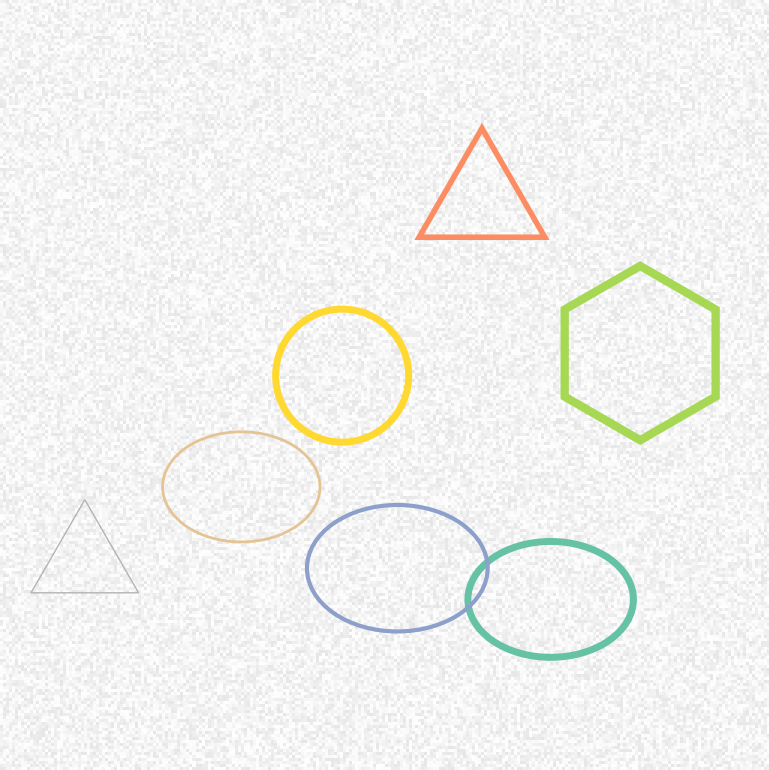[{"shape": "oval", "thickness": 2.5, "radius": 0.54, "center": [0.715, 0.222]}, {"shape": "triangle", "thickness": 2, "radius": 0.47, "center": [0.626, 0.739]}, {"shape": "oval", "thickness": 1.5, "radius": 0.59, "center": [0.516, 0.262]}, {"shape": "hexagon", "thickness": 3, "radius": 0.57, "center": [0.831, 0.541]}, {"shape": "circle", "thickness": 2.5, "radius": 0.43, "center": [0.444, 0.512]}, {"shape": "oval", "thickness": 1, "radius": 0.51, "center": [0.313, 0.368]}, {"shape": "triangle", "thickness": 0.5, "radius": 0.4, "center": [0.11, 0.27]}]